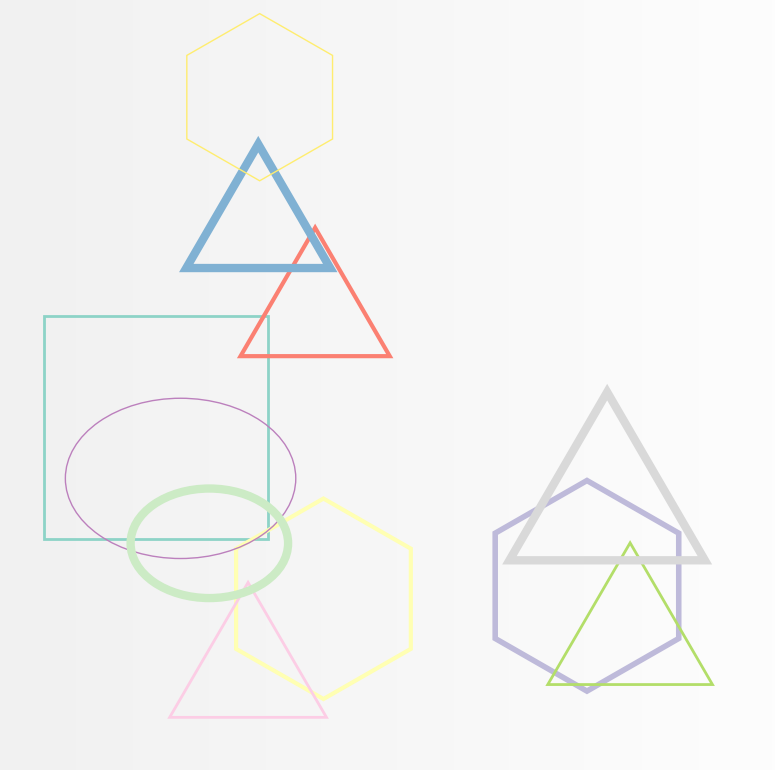[{"shape": "square", "thickness": 1, "radius": 0.72, "center": [0.201, 0.445]}, {"shape": "hexagon", "thickness": 1.5, "radius": 0.65, "center": [0.417, 0.222]}, {"shape": "hexagon", "thickness": 2, "radius": 0.68, "center": [0.757, 0.239]}, {"shape": "triangle", "thickness": 1.5, "radius": 0.56, "center": [0.407, 0.593]}, {"shape": "triangle", "thickness": 3, "radius": 0.54, "center": [0.333, 0.706]}, {"shape": "triangle", "thickness": 1, "radius": 0.61, "center": [0.813, 0.172]}, {"shape": "triangle", "thickness": 1, "radius": 0.58, "center": [0.32, 0.127]}, {"shape": "triangle", "thickness": 3, "radius": 0.73, "center": [0.783, 0.345]}, {"shape": "oval", "thickness": 0.5, "radius": 0.74, "center": [0.233, 0.379]}, {"shape": "oval", "thickness": 3, "radius": 0.51, "center": [0.27, 0.294]}, {"shape": "hexagon", "thickness": 0.5, "radius": 0.54, "center": [0.335, 0.874]}]